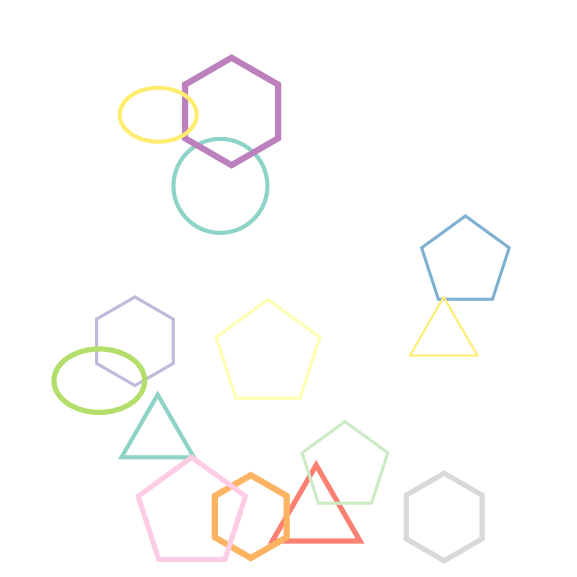[{"shape": "circle", "thickness": 2, "radius": 0.41, "center": [0.382, 0.677]}, {"shape": "triangle", "thickness": 2, "radius": 0.36, "center": [0.273, 0.243]}, {"shape": "pentagon", "thickness": 1.5, "radius": 0.47, "center": [0.464, 0.386]}, {"shape": "hexagon", "thickness": 1.5, "radius": 0.38, "center": [0.234, 0.408]}, {"shape": "triangle", "thickness": 2.5, "radius": 0.44, "center": [0.548, 0.106]}, {"shape": "pentagon", "thickness": 1.5, "radius": 0.4, "center": [0.806, 0.545]}, {"shape": "hexagon", "thickness": 3, "radius": 0.36, "center": [0.434, 0.105]}, {"shape": "oval", "thickness": 2.5, "radius": 0.39, "center": [0.172, 0.34]}, {"shape": "pentagon", "thickness": 2.5, "radius": 0.49, "center": [0.332, 0.11]}, {"shape": "hexagon", "thickness": 2.5, "radius": 0.38, "center": [0.769, 0.104]}, {"shape": "hexagon", "thickness": 3, "radius": 0.47, "center": [0.401, 0.806]}, {"shape": "pentagon", "thickness": 1.5, "radius": 0.39, "center": [0.597, 0.191]}, {"shape": "triangle", "thickness": 1, "radius": 0.34, "center": [0.768, 0.417]}, {"shape": "oval", "thickness": 2, "radius": 0.33, "center": [0.274, 0.8]}]